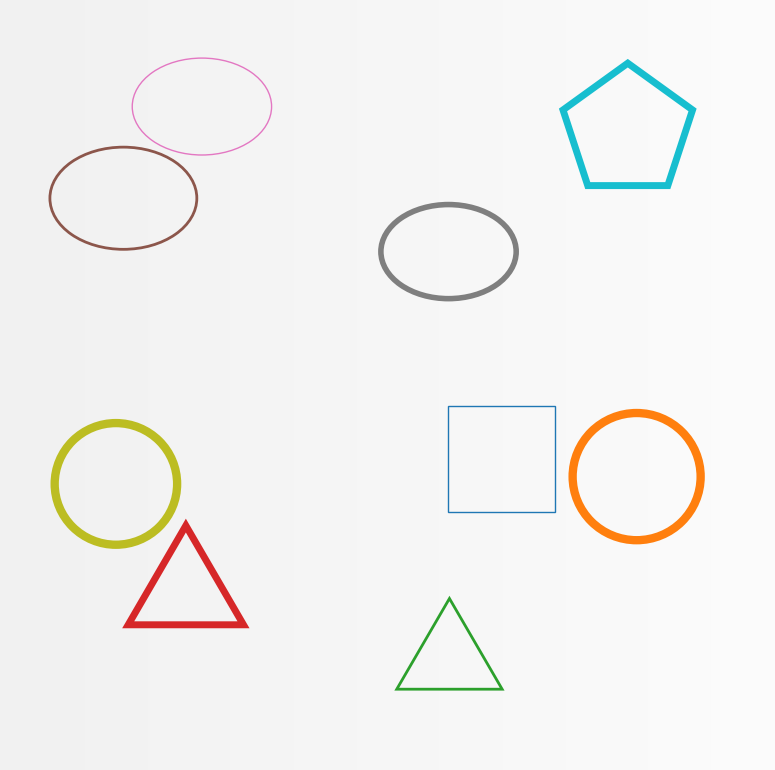[{"shape": "square", "thickness": 0.5, "radius": 0.34, "center": [0.647, 0.404]}, {"shape": "circle", "thickness": 3, "radius": 0.41, "center": [0.821, 0.381]}, {"shape": "triangle", "thickness": 1, "radius": 0.39, "center": [0.58, 0.144]}, {"shape": "triangle", "thickness": 2.5, "radius": 0.43, "center": [0.24, 0.232]}, {"shape": "oval", "thickness": 1, "radius": 0.47, "center": [0.159, 0.743]}, {"shape": "oval", "thickness": 0.5, "radius": 0.45, "center": [0.261, 0.862]}, {"shape": "oval", "thickness": 2, "radius": 0.44, "center": [0.579, 0.673]}, {"shape": "circle", "thickness": 3, "radius": 0.39, "center": [0.15, 0.372]}, {"shape": "pentagon", "thickness": 2.5, "radius": 0.44, "center": [0.81, 0.83]}]